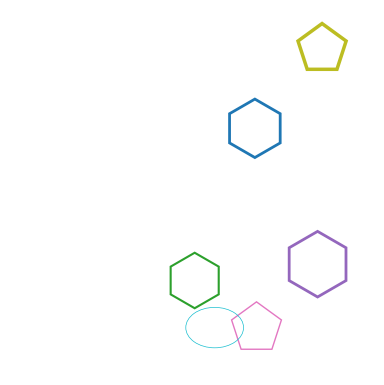[{"shape": "hexagon", "thickness": 2, "radius": 0.38, "center": [0.662, 0.667]}, {"shape": "hexagon", "thickness": 1.5, "radius": 0.36, "center": [0.506, 0.271]}, {"shape": "hexagon", "thickness": 2, "radius": 0.43, "center": [0.825, 0.314]}, {"shape": "pentagon", "thickness": 1, "radius": 0.34, "center": [0.666, 0.148]}, {"shape": "pentagon", "thickness": 2.5, "radius": 0.33, "center": [0.837, 0.873]}, {"shape": "oval", "thickness": 0.5, "radius": 0.38, "center": [0.558, 0.149]}]